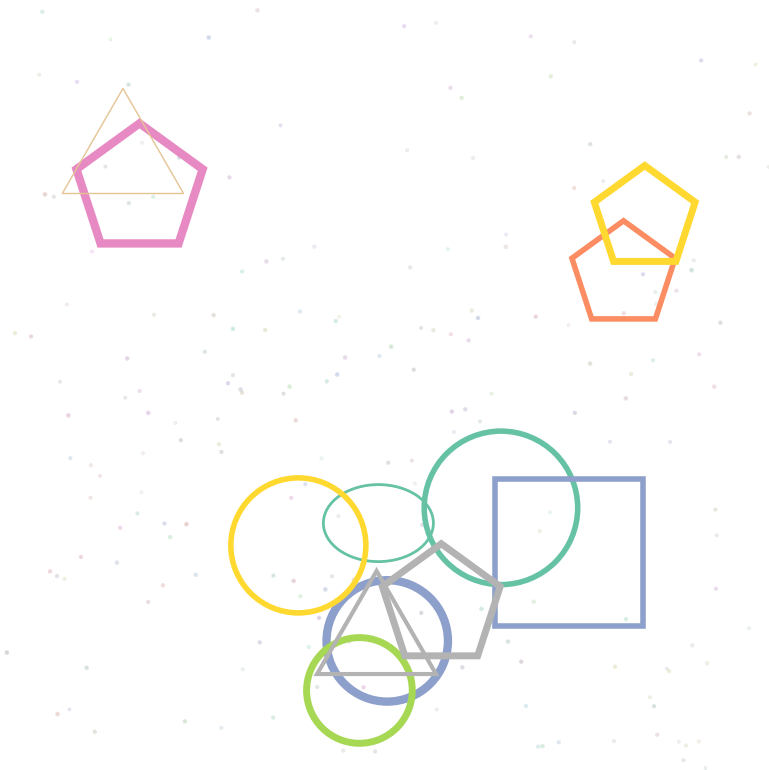[{"shape": "circle", "thickness": 2, "radius": 0.5, "center": [0.651, 0.34]}, {"shape": "oval", "thickness": 1, "radius": 0.36, "center": [0.491, 0.321]}, {"shape": "pentagon", "thickness": 2, "radius": 0.35, "center": [0.81, 0.643]}, {"shape": "square", "thickness": 2, "radius": 0.48, "center": [0.739, 0.283]}, {"shape": "circle", "thickness": 3, "radius": 0.39, "center": [0.503, 0.168]}, {"shape": "pentagon", "thickness": 3, "radius": 0.43, "center": [0.181, 0.754]}, {"shape": "circle", "thickness": 2.5, "radius": 0.34, "center": [0.467, 0.103]}, {"shape": "circle", "thickness": 2, "radius": 0.44, "center": [0.387, 0.292]}, {"shape": "pentagon", "thickness": 2.5, "radius": 0.34, "center": [0.837, 0.716]}, {"shape": "triangle", "thickness": 0.5, "radius": 0.45, "center": [0.16, 0.794]}, {"shape": "pentagon", "thickness": 2.5, "radius": 0.4, "center": [0.573, 0.213]}, {"shape": "triangle", "thickness": 1.5, "radius": 0.45, "center": [0.489, 0.169]}]